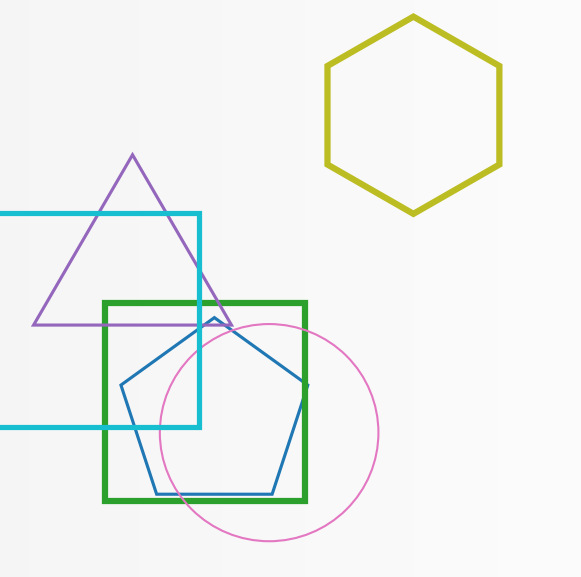[{"shape": "pentagon", "thickness": 1.5, "radius": 0.85, "center": [0.369, 0.28]}, {"shape": "square", "thickness": 3, "radius": 0.86, "center": [0.352, 0.303]}, {"shape": "triangle", "thickness": 1.5, "radius": 0.98, "center": [0.228, 0.535]}, {"shape": "circle", "thickness": 1, "radius": 0.94, "center": [0.463, 0.25]}, {"shape": "hexagon", "thickness": 3, "radius": 0.85, "center": [0.711, 0.8]}, {"shape": "square", "thickness": 2.5, "radius": 0.93, "center": [0.157, 0.445]}]